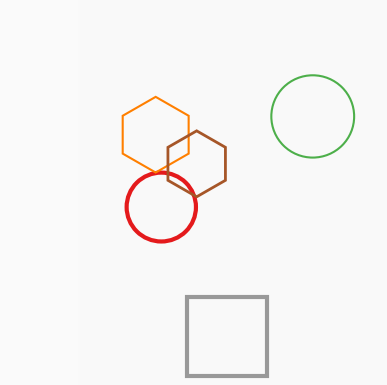[{"shape": "circle", "thickness": 3, "radius": 0.45, "center": [0.416, 0.462]}, {"shape": "circle", "thickness": 1.5, "radius": 0.53, "center": [0.807, 0.698]}, {"shape": "hexagon", "thickness": 1.5, "radius": 0.49, "center": [0.402, 0.65]}, {"shape": "hexagon", "thickness": 2, "radius": 0.43, "center": [0.508, 0.574]}, {"shape": "square", "thickness": 3, "radius": 0.51, "center": [0.586, 0.125]}]